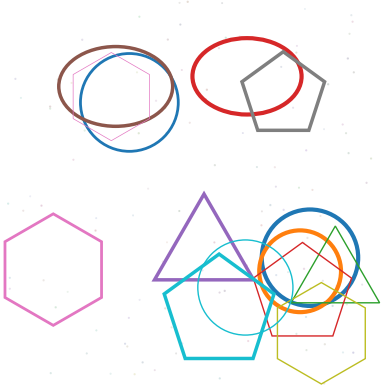[{"shape": "circle", "thickness": 2, "radius": 0.64, "center": [0.336, 0.734]}, {"shape": "circle", "thickness": 3, "radius": 0.63, "center": [0.805, 0.331]}, {"shape": "circle", "thickness": 3, "radius": 0.53, "center": [0.78, 0.295]}, {"shape": "triangle", "thickness": 1, "radius": 0.66, "center": [0.871, 0.28]}, {"shape": "pentagon", "thickness": 1, "radius": 0.67, "center": [0.786, 0.236]}, {"shape": "oval", "thickness": 3, "radius": 0.71, "center": [0.642, 0.802]}, {"shape": "triangle", "thickness": 2.5, "radius": 0.74, "center": [0.53, 0.347]}, {"shape": "oval", "thickness": 2.5, "radius": 0.74, "center": [0.301, 0.775]}, {"shape": "hexagon", "thickness": 0.5, "radius": 0.57, "center": [0.289, 0.749]}, {"shape": "hexagon", "thickness": 2, "radius": 0.72, "center": [0.138, 0.3]}, {"shape": "pentagon", "thickness": 2.5, "radius": 0.56, "center": [0.736, 0.753]}, {"shape": "hexagon", "thickness": 1, "radius": 0.66, "center": [0.835, 0.134]}, {"shape": "pentagon", "thickness": 2.5, "radius": 0.75, "center": [0.569, 0.19]}, {"shape": "circle", "thickness": 1, "radius": 0.62, "center": [0.637, 0.253]}]